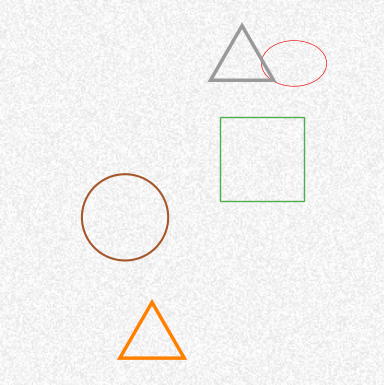[{"shape": "oval", "thickness": 0.5, "radius": 0.42, "center": [0.764, 0.835]}, {"shape": "square", "thickness": 1, "radius": 0.55, "center": [0.681, 0.587]}, {"shape": "triangle", "thickness": 2.5, "radius": 0.48, "center": [0.395, 0.118]}, {"shape": "circle", "thickness": 1.5, "radius": 0.56, "center": [0.325, 0.435]}, {"shape": "triangle", "thickness": 2.5, "radius": 0.47, "center": [0.629, 0.839]}]